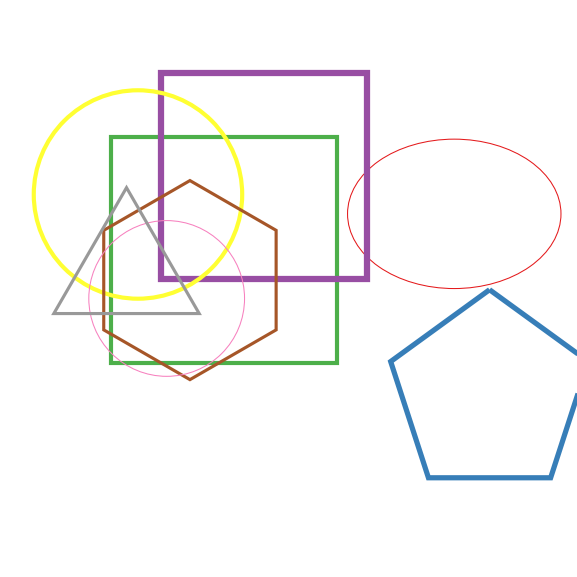[{"shape": "oval", "thickness": 0.5, "radius": 0.92, "center": [0.787, 0.629]}, {"shape": "pentagon", "thickness": 2.5, "radius": 0.9, "center": [0.848, 0.317]}, {"shape": "square", "thickness": 2, "radius": 0.98, "center": [0.388, 0.566]}, {"shape": "square", "thickness": 3, "radius": 0.89, "center": [0.458, 0.695]}, {"shape": "circle", "thickness": 2, "radius": 0.9, "center": [0.239, 0.662]}, {"shape": "hexagon", "thickness": 1.5, "radius": 0.86, "center": [0.329, 0.514]}, {"shape": "circle", "thickness": 0.5, "radius": 0.67, "center": [0.289, 0.482]}, {"shape": "triangle", "thickness": 1.5, "radius": 0.73, "center": [0.219, 0.529]}]